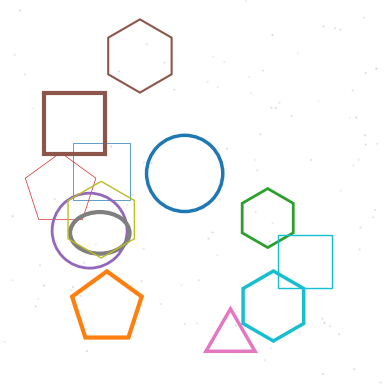[{"shape": "circle", "thickness": 2.5, "radius": 0.49, "center": [0.48, 0.55]}, {"shape": "square", "thickness": 0.5, "radius": 0.37, "center": [0.264, 0.555]}, {"shape": "pentagon", "thickness": 3, "radius": 0.48, "center": [0.278, 0.2]}, {"shape": "hexagon", "thickness": 2, "radius": 0.38, "center": [0.695, 0.434]}, {"shape": "pentagon", "thickness": 0.5, "radius": 0.48, "center": [0.157, 0.507]}, {"shape": "circle", "thickness": 2, "radius": 0.49, "center": [0.233, 0.401]}, {"shape": "hexagon", "thickness": 1.5, "radius": 0.48, "center": [0.363, 0.855]}, {"shape": "square", "thickness": 3, "radius": 0.4, "center": [0.195, 0.679]}, {"shape": "triangle", "thickness": 2.5, "radius": 0.37, "center": [0.599, 0.124]}, {"shape": "oval", "thickness": 3, "radius": 0.39, "center": [0.259, 0.395]}, {"shape": "hexagon", "thickness": 1, "radius": 0.5, "center": [0.263, 0.429]}, {"shape": "hexagon", "thickness": 2.5, "radius": 0.45, "center": [0.71, 0.205]}, {"shape": "square", "thickness": 1, "radius": 0.35, "center": [0.792, 0.32]}]